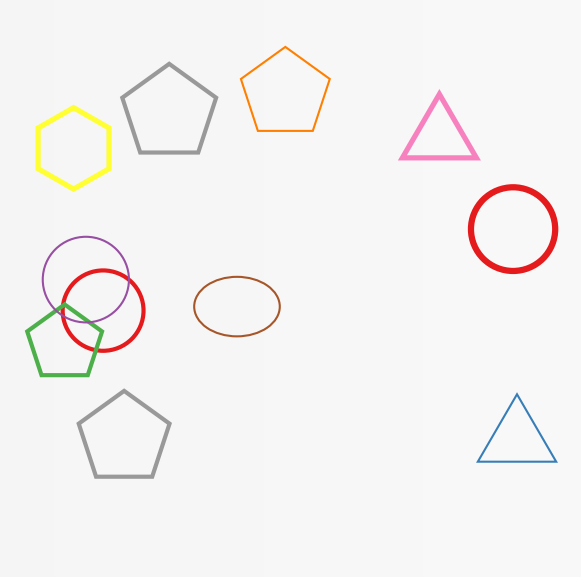[{"shape": "circle", "thickness": 2, "radius": 0.35, "center": [0.177, 0.461]}, {"shape": "circle", "thickness": 3, "radius": 0.36, "center": [0.883, 0.602]}, {"shape": "triangle", "thickness": 1, "radius": 0.39, "center": [0.889, 0.239]}, {"shape": "pentagon", "thickness": 2, "radius": 0.34, "center": [0.111, 0.404]}, {"shape": "circle", "thickness": 1, "radius": 0.37, "center": [0.148, 0.515]}, {"shape": "pentagon", "thickness": 1, "radius": 0.4, "center": [0.491, 0.838]}, {"shape": "hexagon", "thickness": 2.5, "radius": 0.35, "center": [0.127, 0.742]}, {"shape": "oval", "thickness": 1, "radius": 0.37, "center": [0.408, 0.468]}, {"shape": "triangle", "thickness": 2.5, "radius": 0.37, "center": [0.756, 0.763]}, {"shape": "pentagon", "thickness": 2, "radius": 0.41, "center": [0.214, 0.24]}, {"shape": "pentagon", "thickness": 2, "radius": 0.42, "center": [0.291, 0.804]}]